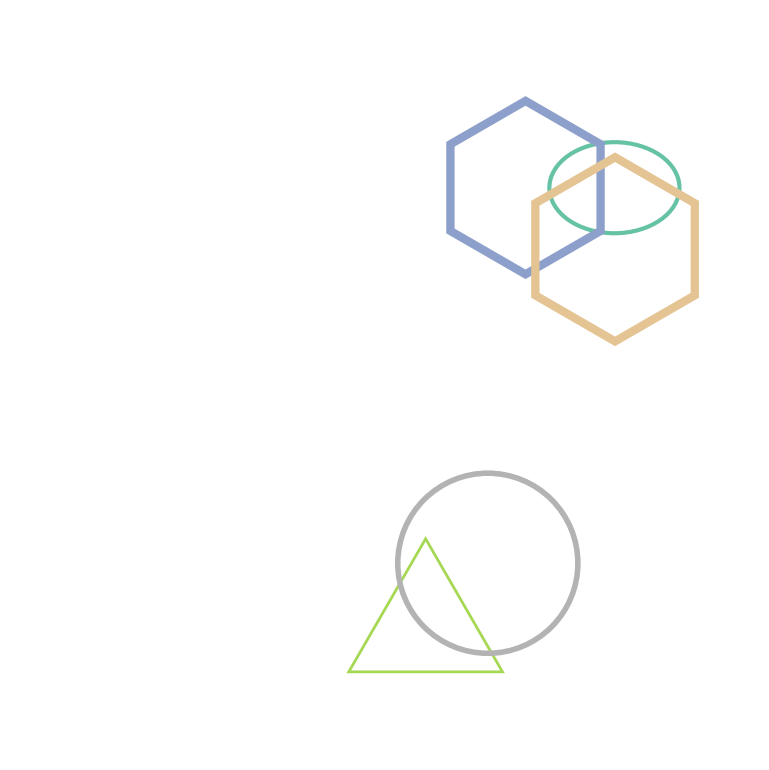[{"shape": "oval", "thickness": 1.5, "radius": 0.42, "center": [0.798, 0.756]}, {"shape": "hexagon", "thickness": 3, "radius": 0.56, "center": [0.682, 0.756]}, {"shape": "triangle", "thickness": 1, "radius": 0.58, "center": [0.553, 0.185]}, {"shape": "hexagon", "thickness": 3, "radius": 0.6, "center": [0.799, 0.676]}, {"shape": "circle", "thickness": 2, "radius": 0.58, "center": [0.634, 0.269]}]